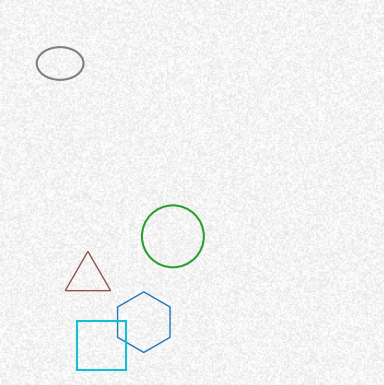[{"shape": "hexagon", "thickness": 1, "radius": 0.39, "center": [0.373, 0.163]}, {"shape": "circle", "thickness": 1.5, "radius": 0.4, "center": [0.449, 0.386]}, {"shape": "triangle", "thickness": 1, "radius": 0.34, "center": [0.228, 0.279]}, {"shape": "oval", "thickness": 1.5, "radius": 0.3, "center": [0.156, 0.835]}, {"shape": "square", "thickness": 1.5, "radius": 0.31, "center": [0.264, 0.103]}]